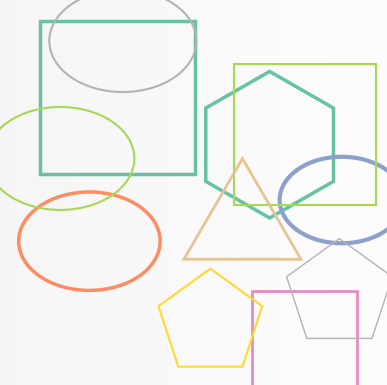[{"shape": "hexagon", "thickness": 2.5, "radius": 0.95, "center": [0.696, 0.624]}, {"shape": "square", "thickness": 2.5, "radius": 1.0, "center": [0.303, 0.746]}, {"shape": "oval", "thickness": 2.5, "radius": 0.91, "center": [0.231, 0.374]}, {"shape": "oval", "thickness": 3, "radius": 0.8, "center": [0.882, 0.481]}, {"shape": "square", "thickness": 2, "radius": 0.68, "center": [0.786, 0.107]}, {"shape": "oval", "thickness": 1.5, "radius": 0.96, "center": [0.156, 0.588]}, {"shape": "square", "thickness": 1.5, "radius": 0.92, "center": [0.787, 0.65]}, {"shape": "pentagon", "thickness": 1.5, "radius": 0.7, "center": [0.543, 0.161]}, {"shape": "triangle", "thickness": 2, "radius": 0.87, "center": [0.626, 0.414]}, {"shape": "oval", "thickness": 1.5, "radius": 0.95, "center": [0.317, 0.894]}, {"shape": "pentagon", "thickness": 1, "radius": 0.72, "center": [0.876, 0.237]}]